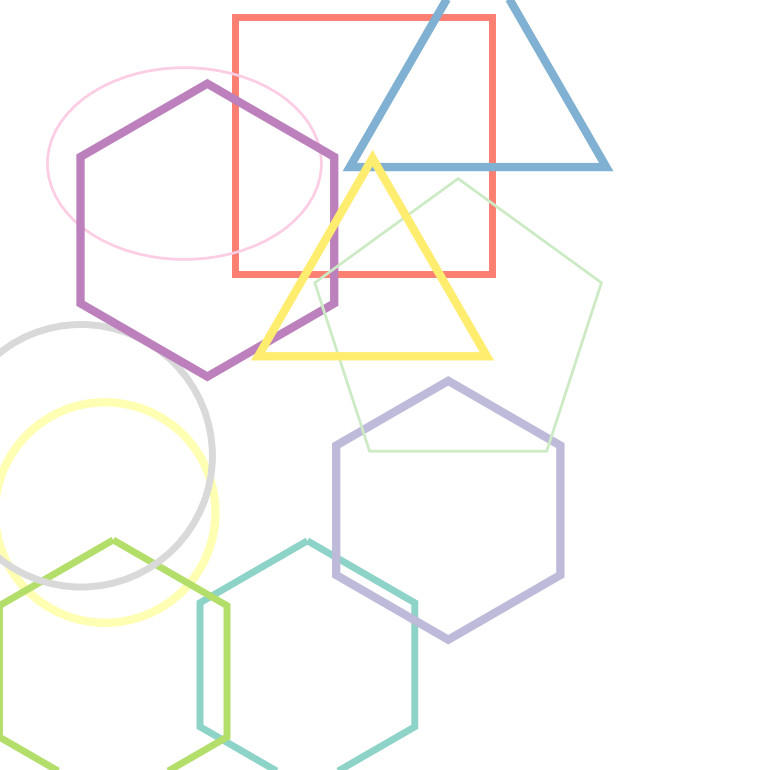[{"shape": "hexagon", "thickness": 2.5, "radius": 0.81, "center": [0.399, 0.137]}, {"shape": "circle", "thickness": 3, "radius": 0.72, "center": [0.137, 0.334]}, {"shape": "hexagon", "thickness": 3, "radius": 0.84, "center": [0.582, 0.337]}, {"shape": "square", "thickness": 2.5, "radius": 0.84, "center": [0.472, 0.811]}, {"shape": "triangle", "thickness": 3, "radius": 0.96, "center": [0.621, 0.879]}, {"shape": "hexagon", "thickness": 2.5, "radius": 0.85, "center": [0.147, 0.128]}, {"shape": "oval", "thickness": 1, "radius": 0.89, "center": [0.239, 0.788]}, {"shape": "circle", "thickness": 2.5, "radius": 0.85, "center": [0.105, 0.408]}, {"shape": "hexagon", "thickness": 3, "radius": 0.95, "center": [0.269, 0.701]}, {"shape": "pentagon", "thickness": 1, "radius": 0.98, "center": [0.595, 0.572]}, {"shape": "triangle", "thickness": 3, "radius": 0.86, "center": [0.484, 0.623]}]